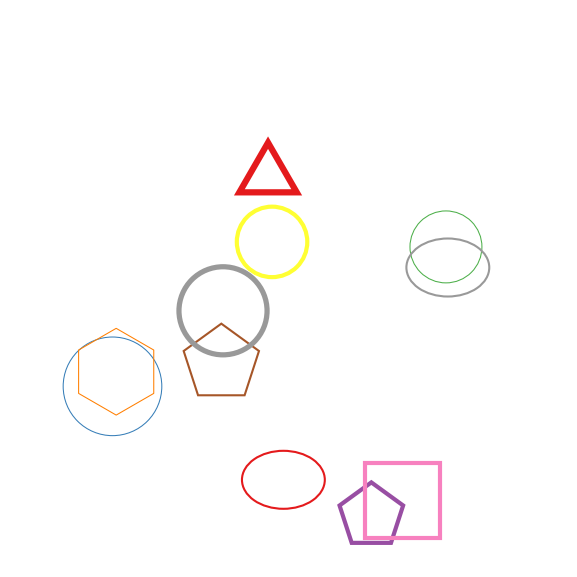[{"shape": "triangle", "thickness": 3, "radius": 0.29, "center": [0.464, 0.695]}, {"shape": "oval", "thickness": 1, "radius": 0.36, "center": [0.491, 0.168]}, {"shape": "circle", "thickness": 0.5, "radius": 0.43, "center": [0.195, 0.33]}, {"shape": "circle", "thickness": 0.5, "radius": 0.31, "center": [0.772, 0.572]}, {"shape": "pentagon", "thickness": 2, "radius": 0.29, "center": [0.643, 0.106]}, {"shape": "hexagon", "thickness": 0.5, "radius": 0.38, "center": [0.201, 0.355]}, {"shape": "circle", "thickness": 2, "radius": 0.31, "center": [0.471, 0.58]}, {"shape": "pentagon", "thickness": 1, "radius": 0.34, "center": [0.383, 0.37]}, {"shape": "square", "thickness": 2, "radius": 0.33, "center": [0.698, 0.132]}, {"shape": "circle", "thickness": 2.5, "radius": 0.38, "center": [0.386, 0.461]}, {"shape": "oval", "thickness": 1, "radius": 0.36, "center": [0.775, 0.536]}]